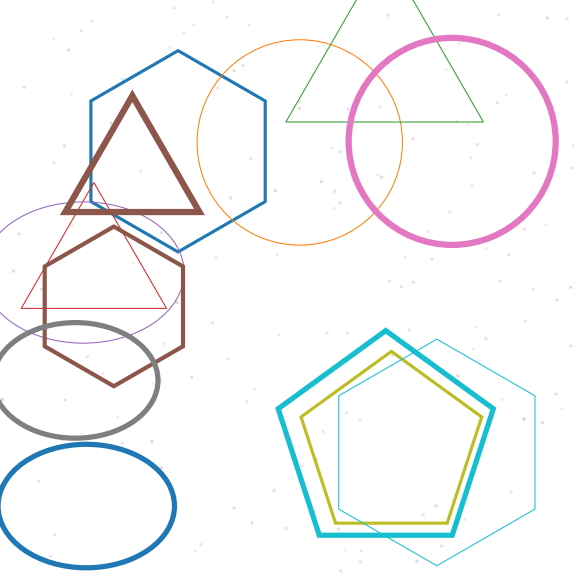[{"shape": "hexagon", "thickness": 1.5, "radius": 0.87, "center": [0.308, 0.737]}, {"shape": "oval", "thickness": 2.5, "radius": 0.76, "center": [0.149, 0.123]}, {"shape": "circle", "thickness": 0.5, "radius": 0.89, "center": [0.519, 0.752]}, {"shape": "triangle", "thickness": 0.5, "radius": 0.99, "center": [0.666, 0.887]}, {"shape": "triangle", "thickness": 0.5, "radius": 0.73, "center": [0.163, 0.538]}, {"shape": "oval", "thickness": 0.5, "radius": 0.87, "center": [0.144, 0.527]}, {"shape": "hexagon", "thickness": 2, "radius": 0.69, "center": [0.197, 0.469]}, {"shape": "triangle", "thickness": 3, "radius": 0.67, "center": [0.229, 0.699]}, {"shape": "circle", "thickness": 3, "radius": 0.9, "center": [0.783, 0.754]}, {"shape": "oval", "thickness": 2.5, "radius": 0.71, "center": [0.131, 0.34]}, {"shape": "pentagon", "thickness": 1.5, "radius": 0.82, "center": [0.678, 0.226]}, {"shape": "pentagon", "thickness": 2.5, "radius": 0.98, "center": [0.668, 0.231]}, {"shape": "hexagon", "thickness": 0.5, "radius": 0.98, "center": [0.756, 0.216]}]